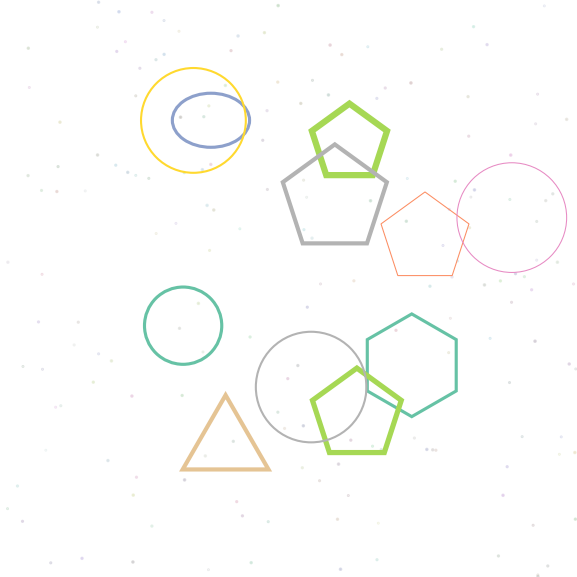[{"shape": "hexagon", "thickness": 1.5, "radius": 0.44, "center": [0.713, 0.367]}, {"shape": "circle", "thickness": 1.5, "radius": 0.33, "center": [0.317, 0.435]}, {"shape": "pentagon", "thickness": 0.5, "radius": 0.4, "center": [0.736, 0.587]}, {"shape": "oval", "thickness": 1.5, "radius": 0.33, "center": [0.365, 0.791]}, {"shape": "circle", "thickness": 0.5, "radius": 0.47, "center": [0.886, 0.622]}, {"shape": "pentagon", "thickness": 2.5, "radius": 0.4, "center": [0.618, 0.281]}, {"shape": "pentagon", "thickness": 3, "radius": 0.34, "center": [0.605, 0.751]}, {"shape": "circle", "thickness": 1, "radius": 0.45, "center": [0.335, 0.791]}, {"shape": "triangle", "thickness": 2, "radius": 0.43, "center": [0.391, 0.229]}, {"shape": "pentagon", "thickness": 2, "radius": 0.47, "center": [0.58, 0.654]}, {"shape": "circle", "thickness": 1, "radius": 0.48, "center": [0.539, 0.329]}]